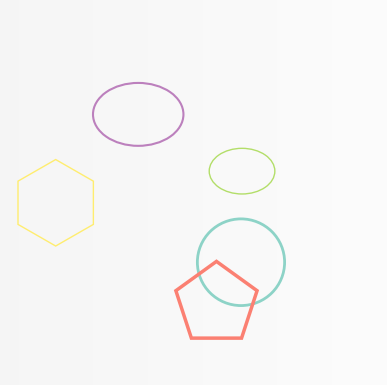[{"shape": "circle", "thickness": 2, "radius": 0.56, "center": [0.622, 0.319]}, {"shape": "pentagon", "thickness": 2.5, "radius": 0.55, "center": [0.559, 0.211]}, {"shape": "oval", "thickness": 1, "radius": 0.42, "center": [0.625, 0.555]}, {"shape": "oval", "thickness": 1.5, "radius": 0.58, "center": [0.357, 0.703]}, {"shape": "hexagon", "thickness": 1, "radius": 0.56, "center": [0.144, 0.473]}]